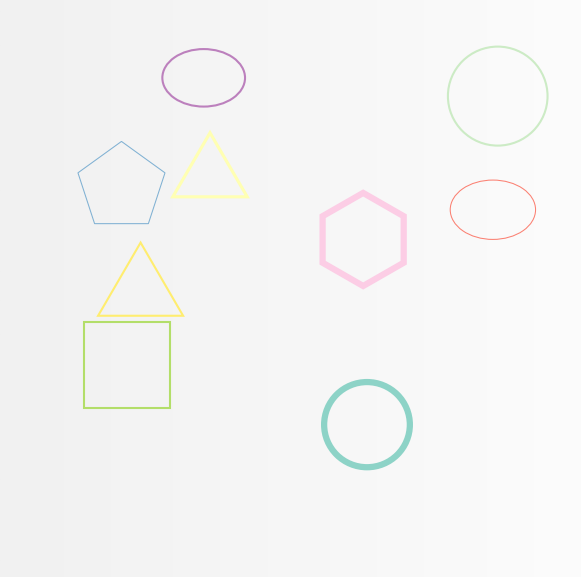[{"shape": "circle", "thickness": 3, "radius": 0.37, "center": [0.631, 0.264]}, {"shape": "triangle", "thickness": 1.5, "radius": 0.37, "center": [0.361, 0.695]}, {"shape": "oval", "thickness": 0.5, "radius": 0.37, "center": [0.848, 0.636]}, {"shape": "pentagon", "thickness": 0.5, "radius": 0.39, "center": [0.209, 0.676]}, {"shape": "square", "thickness": 1, "radius": 0.37, "center": [0.219, 0.366]}, {"shape": "hexagon", "thickness": 3, "radius": 0.4, "center": [0.625, 0.584]}, {"shape": "oval", "thickness": 1, "radius": 0.36, "center": [0.35, 0.864]}, {"shape": "circle", "thickness": 1, "radius": 0.43, "center": [0.856, 0.833]}, {"shape": "triangle", "thickness": 1, "radius": 0.42, "center": [0.242, 0.495]}]